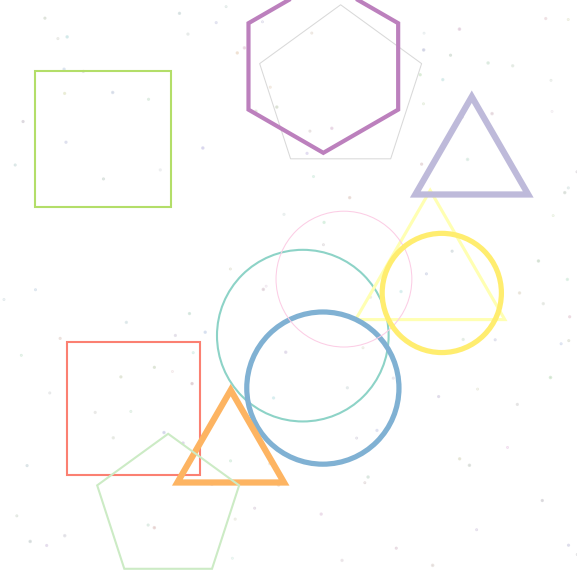[{"shape": "circle", "thickness": 1, "radius": 0.74, "center": [0.524, 0.418]}, {"shape": "triangle", "thickness": 1.5, "radius": 0.75, "center": [0.745, 0.52]}, {"shape": "triangle", "thickness": 3, "radius": 0.56, "center": [0.817, 0.719]}, {"shape": "square", "thickness": 1, "radius": 0.58, "center": [0.231, 0.292]}, {"shape": "circle", "thickness": 2.5, "radius": 0.66, "center": [0.559, 0.327]}, {"shape": "triangle", "thickness": 3, "radius": 0.53, "center": [0.4, 0.217]}, {"shape": "square", "thickness": 1, "radius": 0.59, "center": [0.179, 0.759]}, {"shape": "circle", "thickness": 0.5, "radius": 0.59, "center": [0.596, 0.516]}, {"shape": "pentagon", "thickness": 0.5, "radius": 0.74, "center": [0.59, 0.843]}, {"shape": "hexagon", "thickness": 2, "radius": 0.75, "center": [0.56, 0.884]}, {"shape": "pentagon", "thickness": 1, "radius": 0.65, "center": [0.291, 0.119]}, {"shape": "circle", "thickness": 2.5, "radius": 0.52, "center": [0.765, 0.492]}]